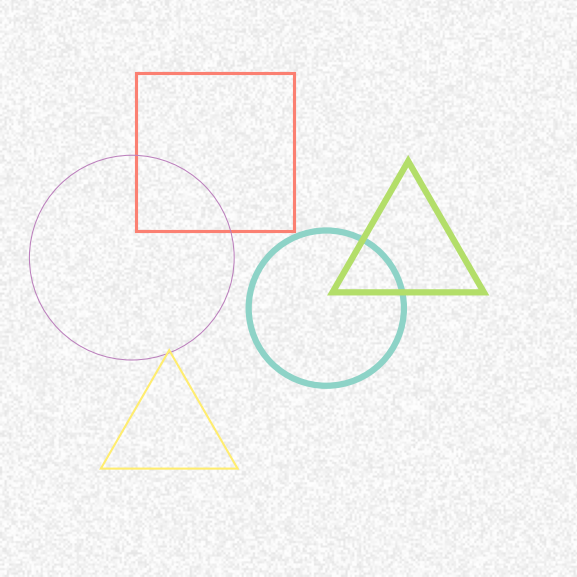[{"shape": "circle", "thickness": 3, "radius": 0.67, "center": [0.565, 0.466]}, {"shape": "square", "thickness": 1.5, "radius": 0.69, "center": [0.372, 0.736]}, {"shape": "triangle", "thickness": 3, "radius": 0.76, "center": [0.707, 0.569]}, {"shape": "circle", "thickness": 0.5, "radius": 0.89, "center": [0.228, 0.553]}, {"shape": "triangle", "thickness": 1, "radius": 0.68, "center": [0.293, 0.256]}]